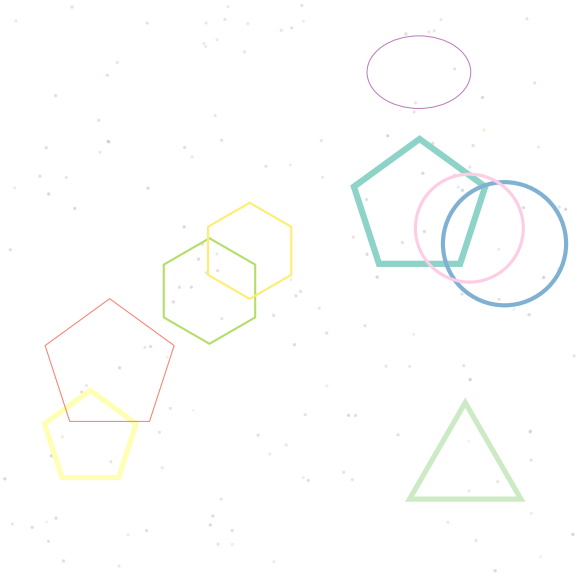[{"shape": "pentagon", "thickness": 3, "radius": 0.6, "center": [0.727, 0.639]}, {"shape": "pentagon", "thickness": 2.5, "radius": 0.42, "center": [0.156, 0.24]}, {"shape": "pentagon", "thickness": 0.5, "radius": 0.59, "center": [0.19, 0.364]}, {"shape": "circle", "thickness": 2, "radius": 0.53, "center": [0.874, 0.577]}, {"shape": "hexagon", "thickness": 1, "radius": 0.46, "center": [0.363, 0.495]}, {"shape": "circle", "thickness": 1.5, "radius": 0.47, "center": [0.813, 0.604]}, {"shape": "oval", "thickness": 0.5, "radius": 0.45, "center": [0.725, 0.874]}, {"shape": "triangle", "thickness": 2.5, "radius": 0.56, "center": [0.806, 0.191]}, {"shape": "hexagon", "thickness": 1, "radius": 0.42, "center": [0.432, 0.565]}]